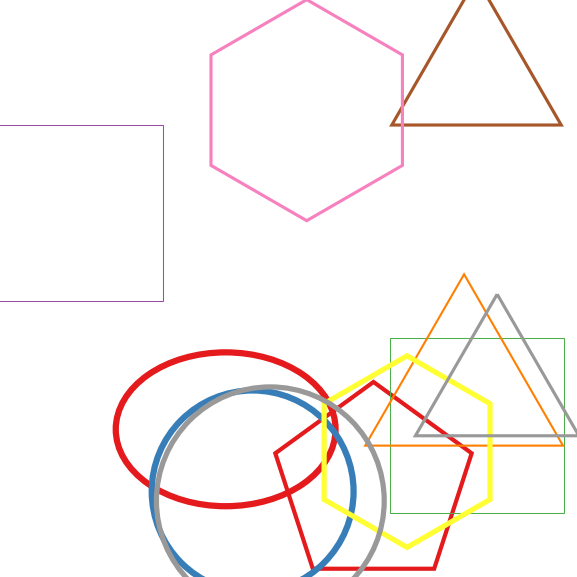[{"shape": "pentagon", "thickness": 2, "radius": 0.89, "center": [0.647, 0.159]}, {"shape": "oval", "thickness": 3, "radius": 0.95, "center": [0.391, 0.256]}, {"shape": "circle", "thickness": 3, "radius": 0.87, "center": [0.437, 0.148]}, {"shape": "square", "thickness": 0.5, "radius": 0.76, "center": [0.826, 0.263]}, {"shape": "square", "thickness": 0.5, "radius": 0.76, "center": [0.13, 0.63]}, {"shape": "triangle", "thickness": 1, "radius": 0.99, "center": [0.804, 0.326]}, {"shape": "hexagon", "thickness": 2.5, "radius": 0.83, "center": [0.705, 0.217]}, {"shape": "triangle", "thickness": 1.5, "radius": 0.85, "center": [0.825, 0.867]}, {"shape": "hexagon", "thickness": 1.5, "radius": 0.96, "center": [0.531, 0.808]}, {"shape": "triangle", "thickness": 1.5, "radius": 0.82, "center": [0.861, 0.326]}, {"shape": "circle", "thickness": 2.5, "radius": 0.99, "center": [0.468, 0.132]}]